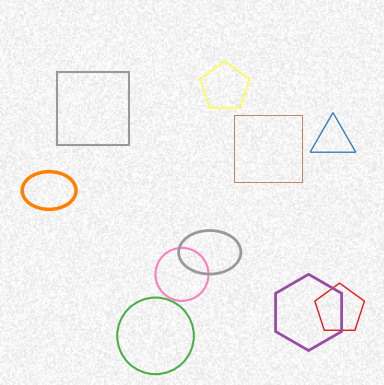[{"shape": "pentagon", "thickness": 1, "radius": 0.34, "center": [0.882, 0.197]}, {"shape": "triangle", "thickness": 1, "radius": 0.34, "center": [0.865, 0.639]}, {"shape": "circle", "thickness": 1.5, "radius": 0.5, "center": [0.404, 0.128]}, {"shape": "hexagon", "thickness": 2, "radius": 0.5, "center": [0.802, 0.189]}, {"shape": "oval", "thickness": 2.5, "radius": 0.35, "center": [0.128, 0.505]}, {"shape": "pentagon", "thickness": 1, "radius": 0.34, "center": [0.584, 0.774]}, {"shape": "square", "thickness": 0.5, "radius": 0.44, "center": [0.696, 0.615]}, {"shape": "circle", "thickness": 1.5, "radius": 0.34, "center": [0.473, 0.287]}, {"shape": "oval", "thickness": 2, "radius": 0.4, "center": [0.545, 0.345]}, {"shape": "square", "thickness": 1.5, "radius": 0.47, "center": [0.241, 0.718]}]